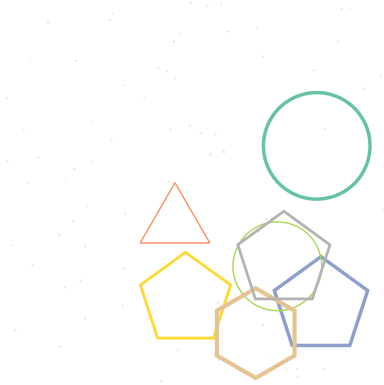[{"shape": "circle", "thickness": 2.5, "radius": 0.69, "center": [0.823, 0.621]}, {"shape": "triangle", "thickness": 1, "radius": 0.52, "center": [0.455, 0.421]}, {"shape": "pentagon", "thickness": 2.5, "radius": 0.64, "center": [0.834, 0.206]}, {"shape": "circle", "thickness": 1, "radius": 0.58, "center": [0.72, 0.308]}, {"shape": "pentagon", "thickness": 2, "radius": 0.62, "center": [0.482, 0.221]}, {"shape": "hexagon", "thickness": 3, "radius": 0.58, "center": [0.664, 0.135]}, {"shape": "pentagon", "thickness": 2, "radius": 0.63, "center": [0.737, 0.325]}]